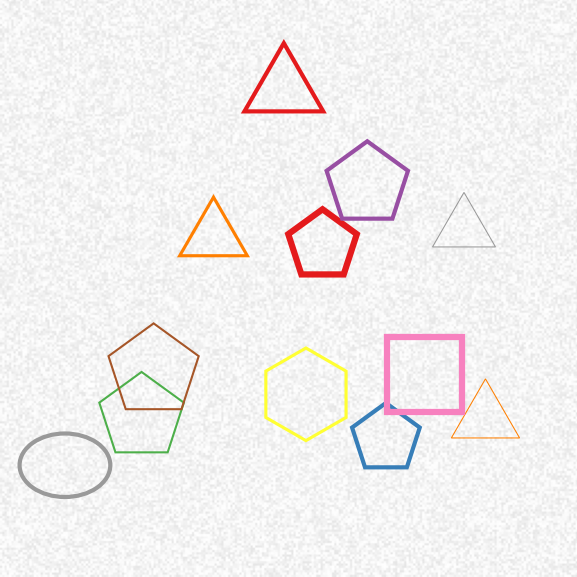[{"shape": "triangle", "thickness": 2, "radius": 0.39, "center": [0.491, 0.846]}, {"shape": "pentagon", "thickness": 3, "radius": 0.31, "center": [0.559, 0.574]}, {"shape": "pentagon", "thickness": 2, "radius": 0.31, "center": [0.668, 0.24]}, {"shape": "pentagon", "thickness": 1, "radius": 0.38, "center": [0.245, 0.278]}, {"shape": "pentagon", "thickness": 2, "radius": 0.37, "center": [0.636, 0.68]}, {"shape": "triangle", "thickness": 1.5, "radius": 0.34, "center": [0.37, 0.59]}, {"shape": "triangle", "thickness": 0.5, "radius": 0.34, "center": [0.841, 0.275]}, {"shape": "hexagon", "thickness": 1.5, "radius": 0.4, "center": [0.53, 0.316]}, {"shape": "pentagon", "thickness": 1, "radius": 0.41, "center": [0.266, 0.357]}, {"shape": "square", "thickness": 3, "radius": 0.32, "center": [0.735, 0.351]}, {"shape": "triangle", "thickness": 0.5, "radius": 0.31, "center": [0.803, 0.603]}, {"shape": "oval", "thickness": 2, "radius": 0.39, "center": [0.112, 0.194]}]